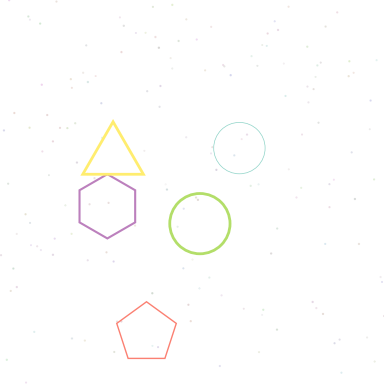[{"shape": "circle", "thickness": 0.5, "radius": 0.33, "center": [0.622, 0.615]}, {"shape": "pentagon", "thickness": 1, "radius": 0.41, "center": [0.381, 0.135]}, {"shape": "circle", "thickness": 2, "radius": 0.39, "center": [0.519, 0.419]}, {"shape": "hexagon", "thickness": 1.5, "radius": 0.42, "center": [0.279, 0.464]}, {"shape": "triangle", "thickness": 2, "radius": 0.45, "center": [0.294, 0.593]}]